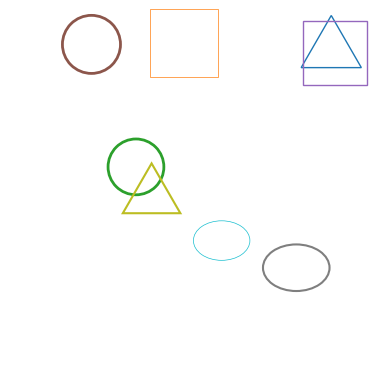[{"shape": "triangle", "thickness": 1, "radius": 0.45, "center": [0.86, 0.869]}, {"shape": "square", "thickness": 0.5, "radius": 0.44, "center": [0.478, 0.889]}, {"shape": "circle", "thickness": 2, "radius": 0.36, "center": [0.353, 0.567]}, {"shape": "square", "thickness": 1, "radius": 0.42, "center": [0.87, 0.862]}, {"shape": "circle", "thickness": 2, "radius": 0.38, "center": [0.238, 0.885]}, {"shape": "oval", "thickness": 1.5, "radius": 0.43, "center": [0.769, 0.305]}, {"shape": "triangle", "thickness": 1.5, "radius": 0.43, "center": [0.394, 0.489]}, {"shape": "oval", "thickness": 0.5, "radius": 0.37, "center": [0.576, 0.375]}]